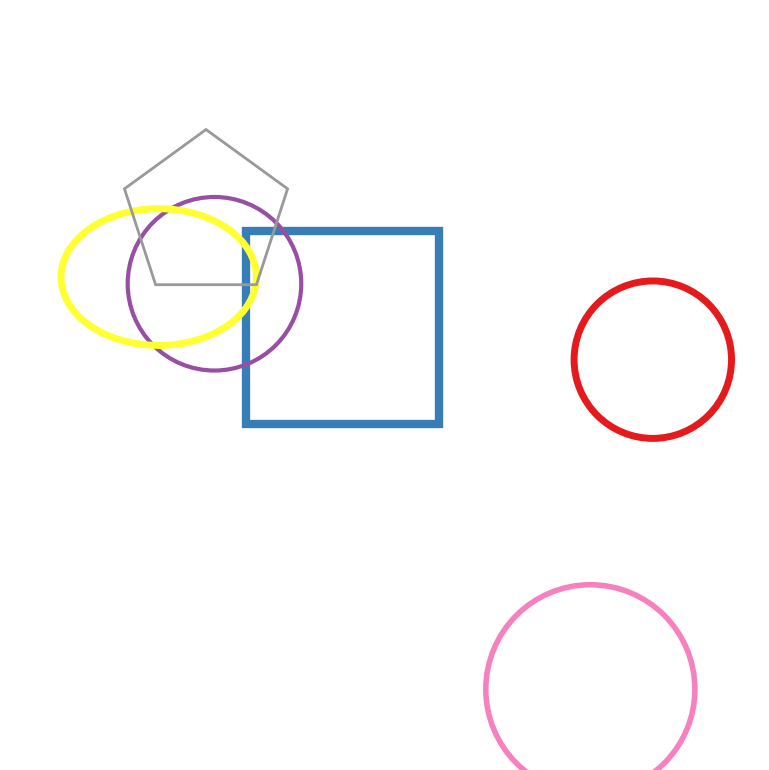[{"shape": "circle", "thickness": 2.5, "radius": 0.51, "center": [0.848, 0.533]}, {"shape": "square", "thickness": 3, "radius": 0.63, "center": [0.445, 0.574]}, {"shape": "circle", "thickness": 1.5, "radius": 0.56, "center": [0.279, 0.631]}, {"shape": "oval", "thickness": 2.5, "radius": 0.63, "center": [0.206, 0.64]}, {"shape": "circle", "thickness": 2, "radius": 0.68, "center": [0.767, 0.105]}, {"shape": "pentagon", "thickness": 1, "radius": 0.56, "center": [0.268, 0.72]}]